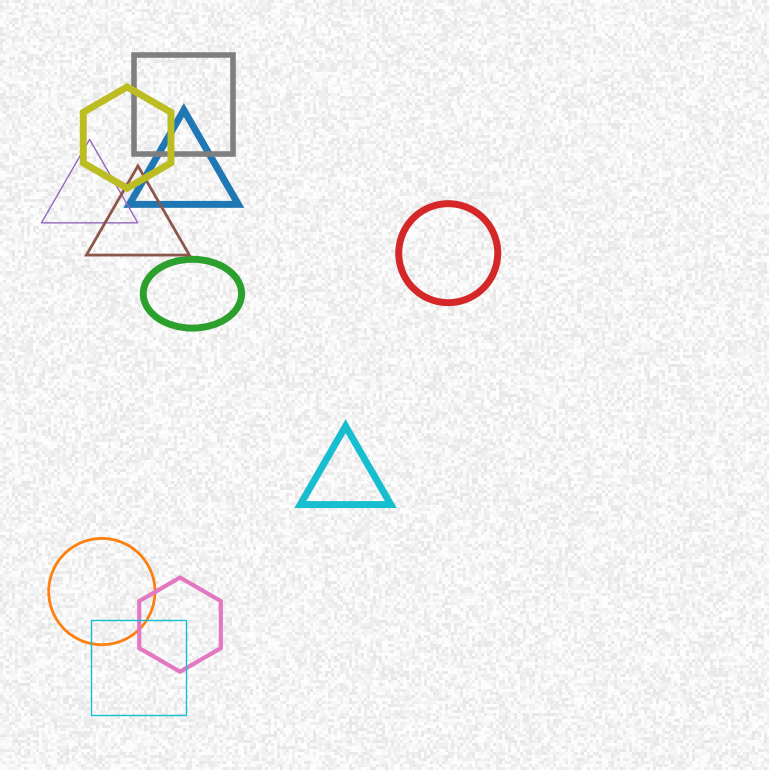[{"shape": "triangle", "thickness": 2.5, "radius": 0.41, "center": [0.239, 0.775]}, {"shape": "circle", "thickness": 1, "radius": 0.35, "center": [0.132, 0.232]}, {"shape": "oval", "thickness": 2.5, "radius": 0.32, "center": [0.25, 0.619]}, {"shape": "circle", "thickness": 2.5, "radius": 0.32, "center": [0.582, 0.671]}, {"shape": "triangle", "thickness": 0.5, "radius": 0.36, "center": [0.116, 0.747]}, {"shape": "triangle", "thickness": 1, "radius": 0.39, "center": [0.179, 0.707]}, {"shape": "hexagon", "thickness": 1.5, "radius": 0.31, "center": [0.234, 0.189]}, {"shape": "square", "thickness": 2, "radius": 0.32, "center": [0.239, 0.865]}, {"shape": "hexagon", "thickness": 2.5, "radius": 0.33, "center": [0.165, 0.821]}, {"shape": "triangle", "thickness": 2.5, "radius": 0.34, "center": [0.449, 0.379]}, {"shape": "square", "thickness": 0.5, "radius": 0.31, "center": [0.18, 0.133]}]